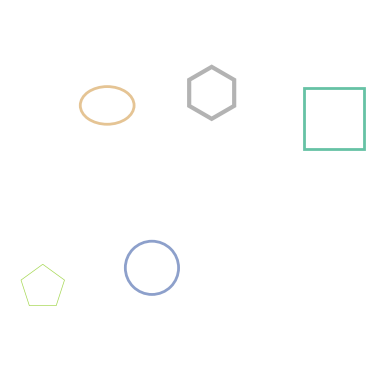[{"shape": "square", "thickness": 2, "radius": 0.39, "center": [0.868, 0.693]}, {"shape": "circle", "thickness": 2, "radius": 0.35, "center": [0.395, 0.304]}, {"shape": "pentagon", "thickness": 0.5, "radius": 0.3, "center": [0.111, 0.254]}, {"shape": "oval", "thickness": 2, "radius": 0.35, "center": [0.278, 0.726]}, {"shape": "hexagon", "thickness": 3, "radius": 0.34, "center": [0.55, 0.759]}]